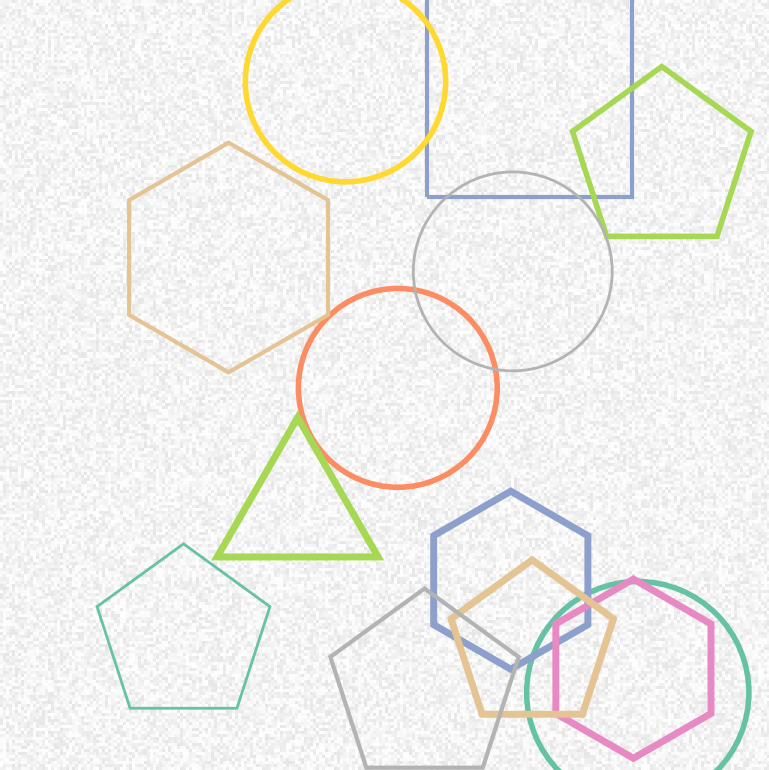[{"shape": "circle", "thickness": 2, "radius": 0.72, "center": [0.828, 0.1]}, {"shape": "pentagon", "thickness": 1, "radius": 0.59, "center": [0.238, 0.176]}, {"shape": "circle", "thickness": 2, "radius": 0.65, "center": [0.517, 0.496]}, {"shape": "hexagon", "thickness": 2.5, "radius": 0.58, "center": [0.663, 0.246]}, {"shape": "square", "thickness": 1.5, "radius": 0.67, "center": [0.688, 0.878]}, {"shape": "hexagon", "thickness": 2.5, "radius": 0.58, "center": [0.823, 0.132]}, {"shape": "pentagon", "thickness": 2, "radius": 0.61, "center": [0.859, 0.792]}, {"shape": "triangle", "thickness": 2.5, "radius": 0.6, "center": [0.387, 0.337]}, {"shape": "circle", "thickness": 2, "radius": 0.65, "center": [0.449, 0.894]}, {"shape": "pentagon", "thickness": 2.5, "radius": 0.55, "center": [0.691, 0.162]}, {"shape": "hexagon", "thickness": 1.5, "radius": 0.75, "center": [0.297, 0.666]}, {"shape": "circle", "thickness": 1, "radius": 0.65, "center": [0.666, 0.648]}, {"shape": "pentagon", "thickness": 1.5, "radius": 0.64, "center": [0.551, 0.107]}]